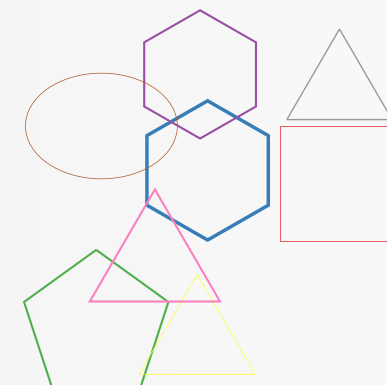[{"shape": "square", "thickness": 0.5, "radius": 0.75, "center": [0.873, 0.524]}, {"shape": "hexagon", "thickness": 2.5, "radius": 0.9, "center": [0.536, 0.557]}, {"shape": "pentagon", "thickness": 1.5, "radius": 0.98, "center": [0.248, 0.155]}, {"shape": "hexagon", "thickness": 1.5, "radius": 0.83, "center": [0.516, 0.807]}, {"shape": "triangle", "thickness": 0.5, "radius": 0.86, "center": [0.509, 0.114]}, {"shape": "oval", "thickness": 0.5, "radius": 0.98, "center": [0.262, 0.673]}, {"shape": "triangle", "thickness": 1.5, "radius": 0.97, "center": [0.4, 0.314]}, {"shape": "triangle", "thickness": 1, "radius": 0.78, "center": [0.876, 0.768]}]